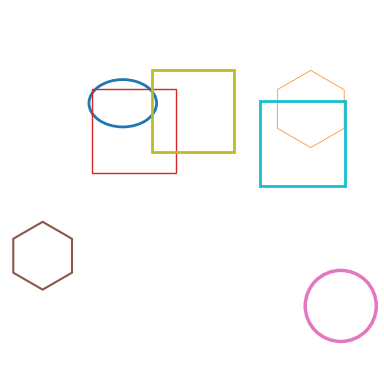[{"shape": "oval", "thickness": 2, "radius": 0.44, "center": [0.319, 0.732]}, {"shape": "hexagon", "thickness": 0.5, "radius": 0.5, "center": [0.807, 0.717]}, {"shape": "square", "thickness": 1, "radius": 0.55, "center": [0.348, 0.659]}, {"shape": "hexagon", "thickness": 1.5, "radius": 0.44, "center": [0.111, 0.336]}, {"shape": "circle", "thickness": 2.5, "radius": 0.46, "center": [0.885, 0.205]}, {"shape": "square", "thickness": 2, "radius": 0.53, "center": [0.501, 0.712]}, {"shape": "square", "thickness": 2, "radius": 0.55, "center": [0.786, 0.627]}]